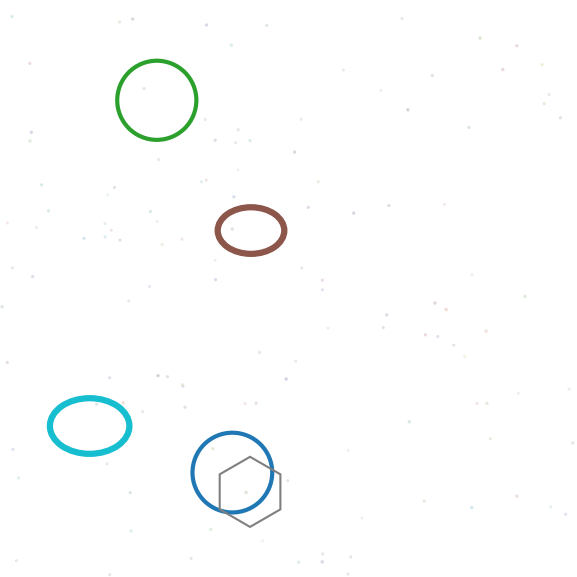[{"shape": "circle", "thickness": 2, "radius": 0.35, "center": [0.402, 0.181]}, {"shape": "circle", "thickness": 2, "radius": 0.34, "center": [0.272, 0.825]}, {"shape": "oval", "thickness": 3, "radius": 0.29, "center": [0.435, 0.6]}, {"shape": "hexagon", "thickness": 1, "radius": 0.3, "center": [0.433, 0.147]}, {"shape": "oval", "thickness": 3, "radius": 0.34, "center": [0.155, 0.261]}]